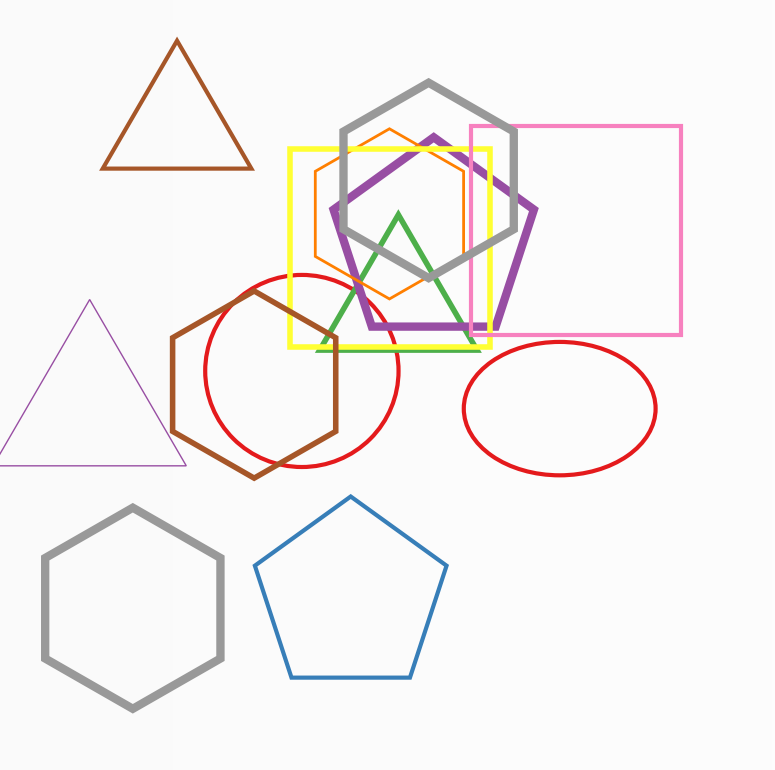[{"shape": "oval", "thickness": 1.5, "radius": 0.62, "center": [0.722, 0.469]}, {"shape": "circle", "thickness": 1.5, "radius": 0.62, "center": [0.39, 0.518]}, {"shape": "pentagon", "thickness": 1.5, "radius": 0.65, "center": [0.453, 0.225]}, {"shape": "triangle", "thickness": 2, "radius": 0.59, "center": [0.514, 0.604]}, {"shape": "triangle", "thickness": 0.5, "radius": 0.72, "center": [0.116, 0.467]}, {"shape": "pentagon", "thickness": 3, "radius": 0.68, "center": [0.56, 0.686]}, {"shape": "hexagon", "thickness": 1, "radius": 0.55, "center": [0.503, 0.722]}, {"shape": "square", "thickness": 2, "radius": 0.64, "center": [0.503, 0.678]}, {"shape": "triangle", "thickness": 1.5, "radius": 0.55, "center": [0.228, 0.836]}, {"shape": "hexagon", "thickness": 2, "radius": 0.61, "center": [0.328, 0.501]}, {"shape": "square", "thickness": 1.5, "radius": 0.68, "center": [0.743, 0.7]}, {"shape": "hexagon", "thickness": 3, "radius": 0.65, "center": [0.171, 0.21]}, {"shape": "hexagon", "thickness": 3, "radius": 0.63, "center": [0.553, 0.766]}]